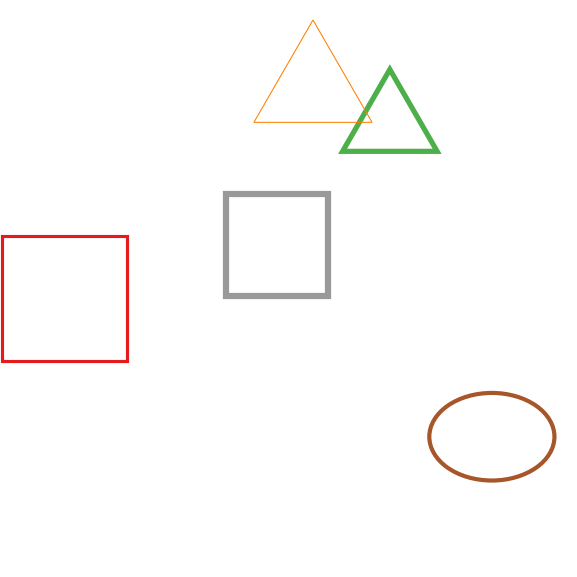[{"shape": "square", "thickness": 1.5, "radius": 0.54, "center": [0.111, 0.482]}, {"shape": "triangle", "thickness": 2.5, "radius": 0.47, "center": [0.675, 0.784]}, {"shape": "triangle", "thickness": 0.5, "radius": 0.59, "center": [0.542, 0.846]}, {"shape": "oval", "thickness": 2, "radius": 0.54, "center": [0.852, 0.243]}, {"shape": "square", "thickness": 3, "radius": 0.44, "center": [0.48, 0.575]}]